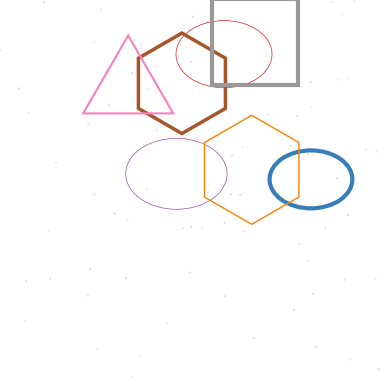[{"shape": "oval", "thickness": 0.5, "radius": 0.62, "center": [0.582, 0.859]}, {"shape": "oval", "thickness": 3, "radius": 0.54, "center": [0.808, 0.534]}, {"shape": "oval", "thickness": 0.5, "radius": 0.66, "center": [0.458, 0.549]}, {"shape": "hexagon", "thickness": 1, "radius": 0.71, "center": [0.654, 0.559]}, {"shape": "hexagon", "thickness": 2.5, "radius": 0.65, "center": [0.472, 0.784]}, {"shape": "triangle", "thickness": 1.5, "radius": 0.67, "center": [0.333, 0.773]}, {"shape": "square", "thickness": 3, "radius": 0.56, "center": [0.663, 0.89]}]